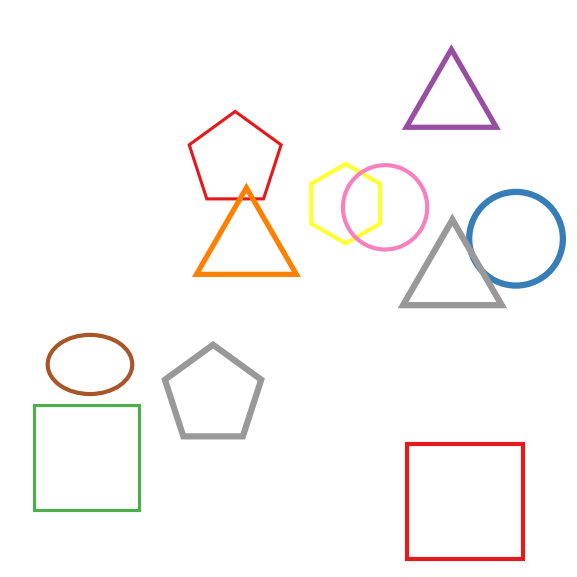[{"shape": "pentagon", "thickness": 1.5, "radius": 0.42, "center": [0.407, 0.722]}, {"shape": "square", "thickness": 2, "radius": 0.5, "center": [0.805, 0.131]}, {"shape": "circle", "thickness": 3, "radius": 0.41, "center": [0.894, 0.586]}, {"shape": "square", "thickness": 1.5, "radius": 0.45, "center": [0.15, 0.207]}, {"shape": "triangle", "thickness": 2.5, "radius": 0.45, "center": [0.782, 0.824]}, {"shape": "triangle", "thickness": 2.5, "radius": 0.5, "center": [0.427, 0.574]}, {"shape": "hexagon", "thickness": 2, "radius": 0.34, "center": [0.599, 0.646]}, {"shape": "oval", "thickness": 2, "radius": 0.37, "center": [0.156, 0.368]}, {"shape": "circle", "thickness": 2, "radius": 0.36, "center": [0.667, 0.64]}, {"shape": "pentagon", "thickness": 3, "radius": 0.44, "center": [0.369, 0.314]}, {"shape": "triangle", "thickness": 3, "radius": 0.49, "center": [0.783, 0.52]}]